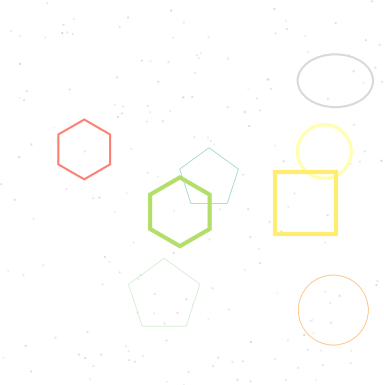[{"shape": "pentagon", "thickness": 0.5, "radius": 0.4, "center": [0.543, 0.536]}, {"shape": "circle", "thickness": 2.5, "radius": 0.35, "center": [0.842, 0.606]}, {"shape": "hexagon", "thickness": 1.5, "radius": 0.39, "center": [0.219, 0.612]}, {"shape": "circle", "thickness": 0.5, "radius": 0.45, "center": [0.866, 0.195]}, {"shape": "hexagon", "thickness": 3, "radius": 0.45, "center": [0.467, 0.45]}, {"shape": "oval", "thickness": 1.5, "radius": 0.49, "center": [0.871, 0.79]}, {"shape": "pentagon", "thickness": 0.5, "radius": 0.49, "center": [0.427, 0.232]}, {"shape": "square", "thickness": 3, "radius": 0.4, "center": [0.793, 0.473]}]